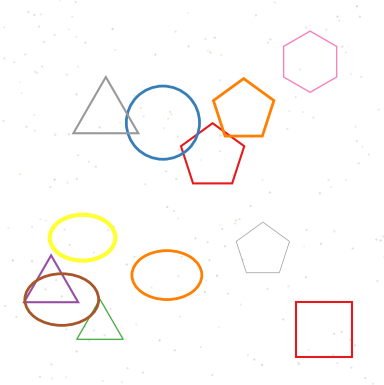[{"shape": "square", "thickness": 1.5, "radius": 0.36, "center": [0.841, 0.143]}, {"shape": "pentagon", "thickness": 1.5, "radius": 0.43, "center": [0.552, 0.594]}, {"shape": "circle", "thickness": 2, "radius": 0.48, "center": [0.423, 0.681]}, {"shape": "triangle", "thickness": 1, "radius": 0.35, "center": [0.26, 0.153]}, {"shape": "triangle", "thickness": 1.5, "radius": 0.41, "center": [0.133, 0.256]}, {"shape": "pentagon", "thickness": 2, "radius": 0.41, "center": [0.633, 0.713]}, {"shape": "oval", "thickness": 2, "radius": 0.45, "center": [0.433, 0.285]}, {"shape": "oval", "thickness": 3, "radius": 0.43, "center": [0.214, 0.383]}, {"shape": "oval", "thickness": 2, "radius": 0.48, "center": [0.16, 0.222]}, {"shape": "hexagon", "thickness": 1, "radius": 0.4, "center": [0.806, 0.84]}, {"shape": "triangle", "thickness": 1.5, "radius": 0.49, "center": [0.275, 0.703]}, {"shape": "pentagon", "thickness": 0.5, "radius": 0.36, "center": [0.683, 0.35]}]